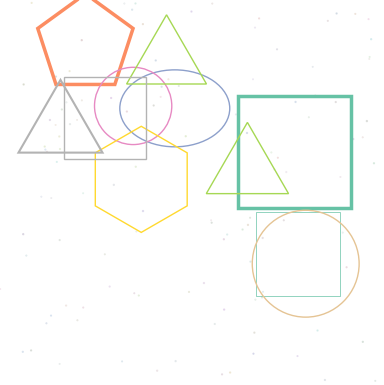[{"shape": "square", "thickness": 2.5, "radius": 0.73, "center": [0.765, 0.605]}, {"shape": "square", "thickness": 0.5, "radius": 0.54, "center": [0.774, 0.34]}, {"shape": "pentagon", "thickness": 2.5, "radius": 0.65, "center": [0.222, 0.886]}, {"shape": "oval", "thickness": 1, "radius": 0.71, "center": [0.454, 0.719]}, {"shape": "circle", "thickness": 1, "radius": 0.5, "center": [0.346, 0.725]}, {"shape": "triangle", "thickness": 1, "radius": 0.62, "center": [0.643, 0.559]}, {"shape": "triangle", "thickness": 1, "radius": 0.6, "center": [0.433, 0.842]}, {"shape": "hexagon", "thickness": 1, "radius": 0.69, "center": [0.367, 0.534]}, {"shape": "circle", "thickness": 1, "radius": 0.69, "center": [0.794, 0.315]}, {"shape": "triangle", "thickness": 1.5, "radius": 0.63, "center": [0.157, 0.667]}, {"shape": "square", "thickness": 1, "radius": 0.54, "center": [0.273, 0.694]}]